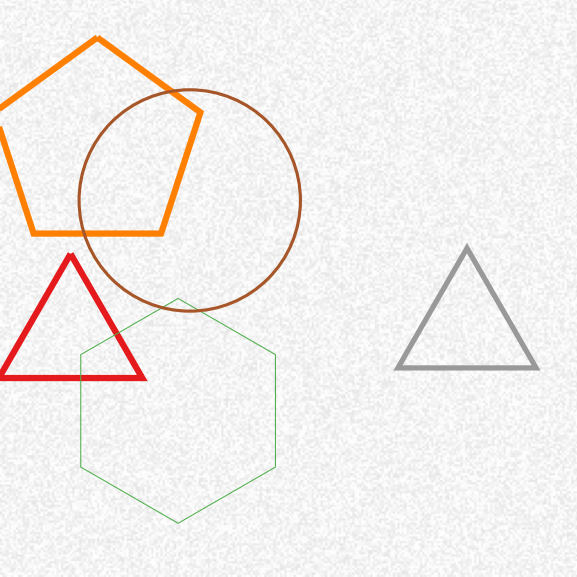[{"shape": "triangle", "thickness": 3, "radius": 0.72, "center": [0.122, 0.416]}, {"shape": "hexagon", "thickness": 0.5, "radius": 0.97, "center": [0.308, 0.288]}, {"shape": "pentagon", "thickness": 3, "radius": 0.94, "center": [0.169, 0.747]}, {"shape": "circle", "thickness": 1.5, "radius": 0.96, "center": [0.329, 0.652]}, {"shape": "triangle", "thickness": 2.5, "radius": 0.69, "center": [0.809, 0.431]}]